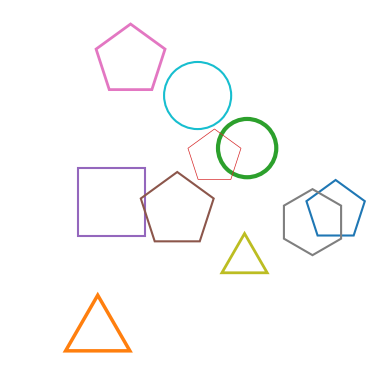[{"shape": "pentagon", "thickness": 1.5, "radius": 0.4, "center": [0.872, 0.453]}, {"shape": "triangle", "thickness": 2.5, "radius": 0.48, "center": [0.254, 0.137]}, {"shape": "circle", "thickness": 3, "radius": 0.38, "center": [0.642, 0.615]}, {"shape": "pentagon", "thickness": 0.5, "radius": 0.36, "center": [0.557, 0.593]}, {"shape": "square", "thickness": 1.5, "radius": 0.44, "center": [0.29, 0.476]}, {"shape": "pentagon", "thickness": 1.5, "radius": 0.5, "center": [0.46, 0.454]}, {"shape": "pentagon", "thickness": 2, "radius": 0.47, "center": [0.339, 0.843]}, {"shape": "hexagon", "thickness": 1.5, "radius": 0.43, "center": [0.812, 0.423]}, {"shape": "triangle", "thickness": 2, "radius": 0.34, "center": [0.635, 0.325]}, {"shape": "circle", "thickness": 1.5, "radius": 0.44, "center": [0.513, 0.752]}]